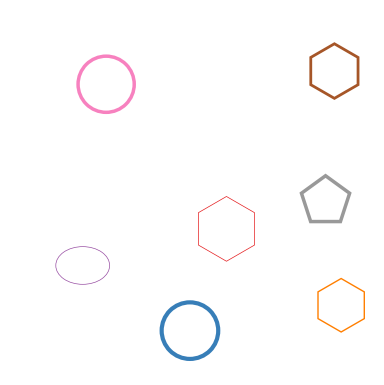[{"shape": "hexagon", "thickness": 0.5, "radius": 0.42, "center": [0.588, 0.406]}, {"shape": "circle", "thickness": 3, "radius": 0.37, "center": [0.493, 0.141]}, {"shape": "oval", "thickness": 0.5, "radius": 0.35, "center": [0.215, 0.31]}, {"shape": "hexagon", "thickness": 1, "radius": 0.35, "center": [0.886, 0.207]}, {"shape": "hexagon", "thickness": 2, "radius": 0.35, "center": [0.869, 0.815]}, {"shape": "circle", "thickness": 2.5, "radius": 0.36, "center": [0.276, 0.781]}, {"shape": "pentagon", "thickness": 2.5, "radius": 0.33, "center": [0.846, 0.478]}]